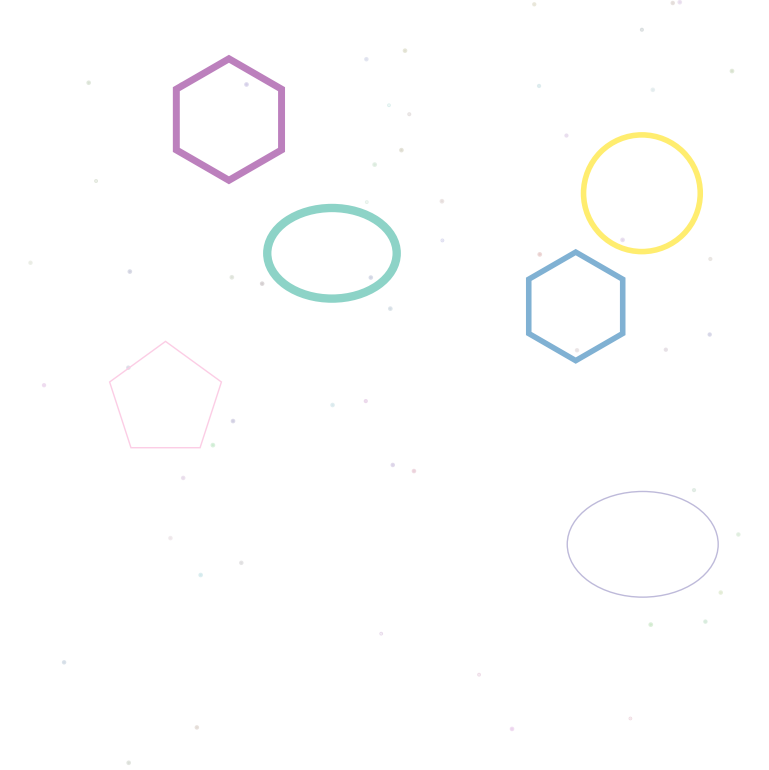[{"shape": "oval", "thickness": 3, "radius": 0.42, "center": [0.431, 0.671]}, {"shape": "oval", "thickness": 0.5, "radius": 0.49, "center": [0.835, 0.293]}, {"shape": "hexagon", "thickness": 2, "radius": 0.35, "center": [0.748, 0.602]}, {"shape": "pentagon", "thickness": 0.5, "radius": 0.38, "center": [0.215, 0.48]}, {"shape": "hexagon", "thickness": 2.5, "radius": 0.39, "center": [0.297, 0.845]}, {"shape": "circle", "thickness": 2, "radius": 0.38, "center": [0.834, 0.749]}]